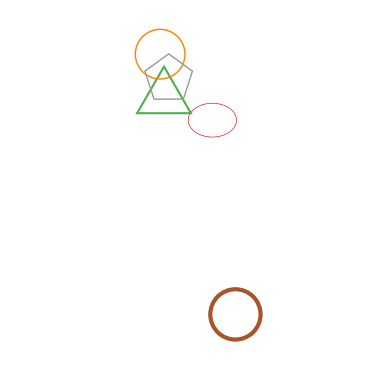[{"shape": "oval", "thickness": 0.5, "radius": 0.31, "center": [0.552, 0.688]}, {"shape": "triangle", "thickness": 1.5, "radius": 0.4, "center": [0.426, 0.746]}, {"shape": "circle", "thickness": 1, "radius": 0.32, "center": [0.416, 0.859]}, {"shape": "circle", "thickness": 3, "radius": 0.33, "center": [0.612, 0.183]}, {"shape": "pentagon", "thickness": 1, "radius": 0.32, "center": [0.438, 0.795]}]